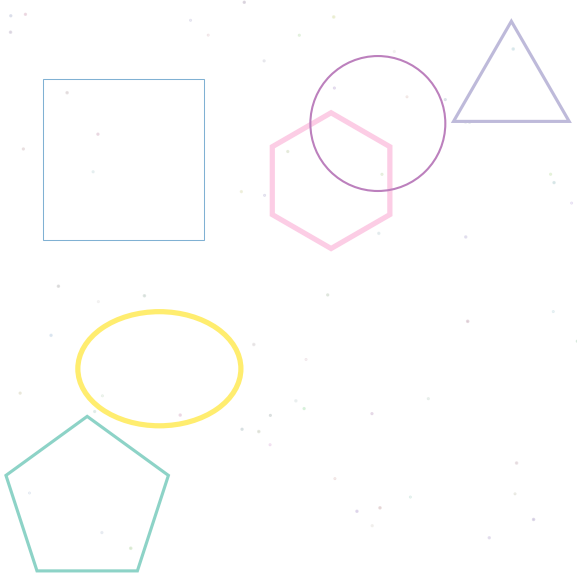[{"shape": "pentagon", "thickness": 1.5, "radius": 0.74, "center": [0.151, 0.13]}, {"shape": "triangle", "thickness": 1.5, "radius": 0.58, "center": [0.885, 0.847]}, {"shape": "square", "thickness": 0.5, "radius": 0.7, "center": [0.214, 0.723]}, {"shape": "hexagon", "thickness": 2.5, "radius": 0.59, "center": [0.573, 0.686]}, {"shape": "circle", "thickness": 1, "radius": 0.58, "center": [0.654, 0.785]}, {"shape": "oval", "thickness": 2.5, "radius": 0.71, "center": [0.276, 0.361]}]